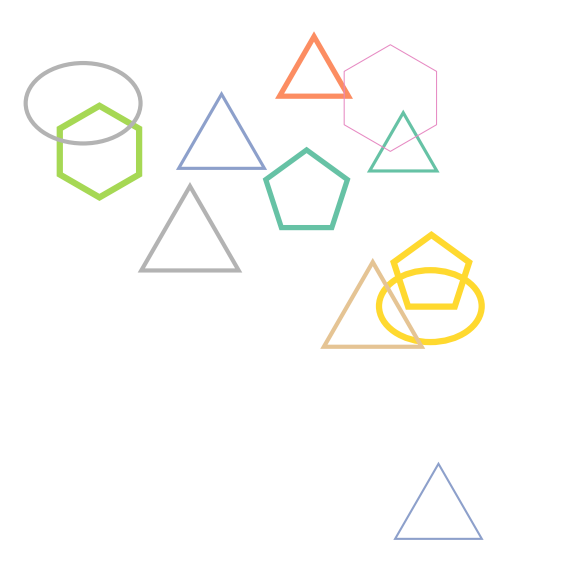[{"shape": "pentagon", "thickness": 2.5, "radius": 0.37, "center": [0.531, 0.665]}, {"shape": "triangle", "thickness": 1.5, "radius": 0.34, "center": [0.698, 0.737]}, {"shape": "triangle", "thickness": 2.5, "radius": 0.34, "center": [0.544, 0.867]}, {"shape": "triangle", "thickness": 1.5, "radius": 0.43, "center": [0.384, 0.75]}, {"shape": "triangle", "thickness": 1, "radius": 0.43, "center": [0.759, 0.109]}, {"shape": "hexagon", "thickness": 0.5, "radius": 0.46, "center": [0.676, 0.829]}, {"shape": "hexagon", "thickness": 3, "radius": 0.4, "center": [0.172, 0.737]}, {"shape": "oval", "thickness": 3, "radius": 0.44, "center": [0.745, 0.469]}, {"shape": "pentagon", "thickness": 3, "radius": 0.34, "center": [0.747, 0.524]}, {"shape": "triangle", "thickness": 2, "radius": 0.49, "center": [0.645, 0.448]}, {"shape": "oval", "thickness": 2, "radius": 0.5, "center": [0.144, 0.82]}, {"shape": "triangle", "thickness": 2, "radius": 0.49, "center": [0.329, 0.579]}]